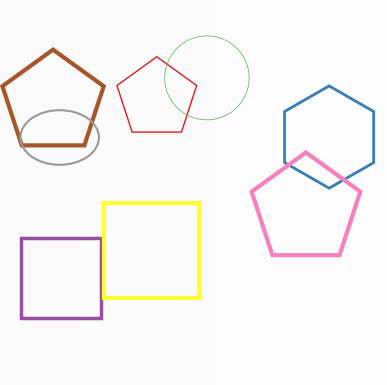[{"shape": "pentagon", "thickness": 1, "radius": 0.54, "center": [0.405, 0.744]}, {"shape": "hexagon", "thickness": 2, "radius": 0.66, "center": [0.849, 0.644]}, {"shape": "circle", "thickness": 0.5, "radius": 0.54, "center": [0.534, 0.798]}, {"shape": "square", "thickness": 2.5, "radius": 0.52, "center": [0.157, 0.278]}, {"shape": "square", "thickness": 3, "radius": 0.62, "center": [0.391, 0.349]}, {"shape": "pentagon", "thickness": 3, "radius": 0.69, "center": [0.137, 0.734]}, {"shape": "pentagon", "thickness": 3, "radius": 0.74, "center": [0.79, 0.457]}, {"shape": "oval", "thickness": 1.5, "radius": 0.51, "center": [0.154, 0.643]}]